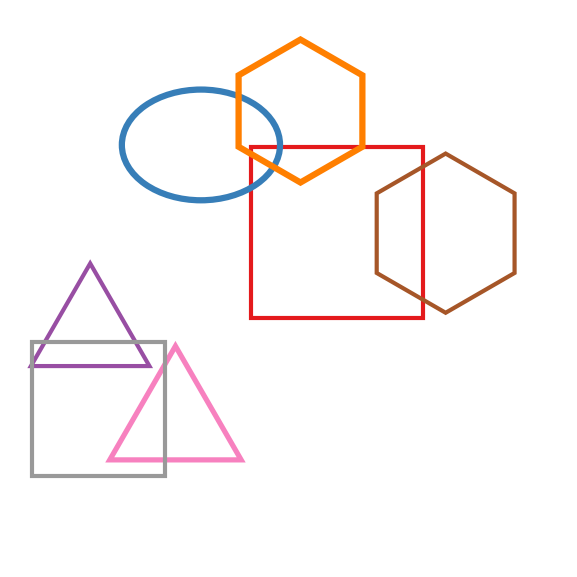[{"shape": "square", "thickness": 2, "radius": 0.74, "center": [0.584, 0.596]}, {"shape": "oval", "thickness": 3, "radius": 0.68, "center": [0.348, 0.748]}, {"shape": "triangle", "thickness": 2, "radius": 0.59, "center": [0.156, 0.424]}, {"shape": "hexagon", "thickness": 3, "radius": 0.62, "center": [0.52, 0.807]}, {"shape": "hexagon", "thickness": 2, "radius": 0.69, "center": [0.772, 0.595]}, {"shape": "triangle", "thickness": 2.5, "radius": 0.66, "center": [0.304, 0.268]}, {"shape": "square", "thickness": 2, "radius": 0.58, "center": [0.17, 0.291]}]